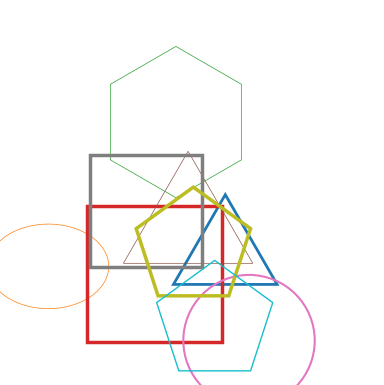[{"shape": "triangle", "thickness": 2, "radius": 0.78, "center": [0.585, 0.339]}, {"shape": "oval", "thickness": 0.5, "radius": 0.78, "center": [0.125, 0.308]}, {"shape": "hexagon", "thickness": 0.5, "radius": 0.98, "center": [0.457, 0.683]}, {"shape": "square", "thickness": 2.5, "radius": 0.88, "center": [0.401, 0.288]}, {"shape": "triangle", "thickness": 0.5, "radius": 0.97, "center": [0.489, 0.413]}, {"shape": "circle", "thickness": 1.5, "radius": 0.85, "center": [0.647, 0.115]}, {"shape": "square", "thickness": 2.5, "radius": 0.72, "center": [0.379, 0.451]}, {"shape": "pentagon", "thickness": 2.5, "radius": 0.78, "center": [0.502, 0.358]}, {"shape": "pentagon", "thickness": 1, "radius": 0.79, "center": [0.558, 0.165]}]